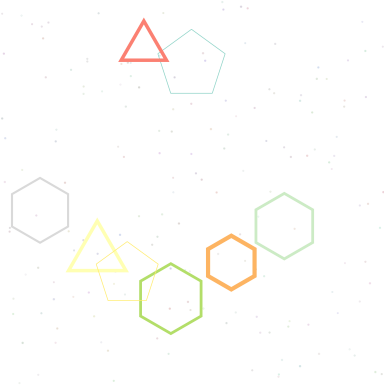[{"shape": "pentagon", "thickness": 0.5, "radius": 0.46, "center": [0.497, 0.832]}, {"shape": "triangle", "thickness": 2.5, "radius": 0.43, "center": [0.253, 0.34]}, {"shape": "triangle", "thickness": 2.5, "radius": 0.34, "center": [0.374, 0.878]}, {"shape": "hexagon", "thickness": 3, "radius": 0.35, "center": [0.601, 0.318]}, {"shape": "hexagon", "thickness": 2, "radius": 0.45, "center": [0.444, 0.224]}, {"shape": "hexagon", "thickness": 1.5, "radius": 0.42, "center": [0.104, 0.454]}, {"shape": "hexagon", "thickness": 2, "radius": 0.43, "center": [0.738, 0.413]}, {"shape": "pentagon", "thickness": 0.5, "radius": 0.42, "center": [0.33, 0.288]}]